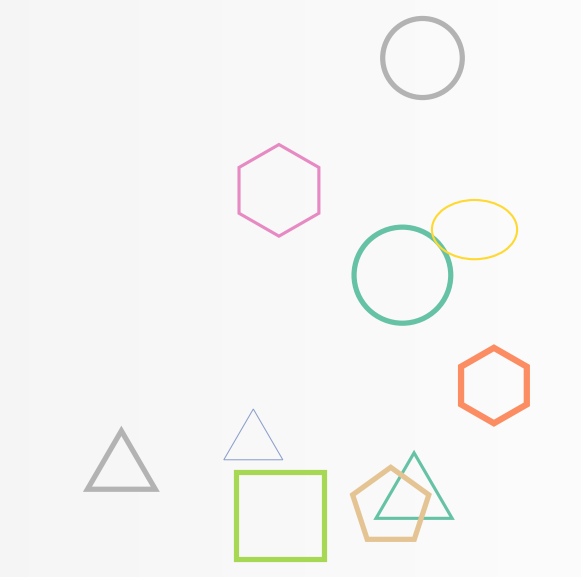[{"shape": "triangle", "thickness": 1.5, "radius": 0.38, "center": [0.712, 0.139]}, {"shape": "circle", "thickness": 2.5, "radius": 0.42, "center": [0.692, 0.523]}, {"shape": "hexagon", "thickness": 3, "radius": 0.33, "center": [0.85, 0.332]}, {"shape": "triangle", "thickness": 0.5, "radius": 0.29, "center": [0.436, 0.232]}, {"shape": "hexagon", "thickness": 1.5, "radius": 0.4, "center": [0.48, 0.67]}, {"shape": "square", "thickness": 2.5, "radius": 0.38, "center": [0.481, 0.106]}, {"shape": "oval", "thickness": 1, "radius": 0.37, "center": [0.816, 0.602]}, {"shape": "pentagon", "thickness": 2.5, "radius": 0.34, "center": [0.672, 0.121]}, {"shape": "triangle", "thickness": 2.5, "radius": 0.34, "center": [0.209, 0.186]}, {"shape": "circle", "thickness": 2.5, "radius": 0.34, "center": [0.727, 0.899]}]